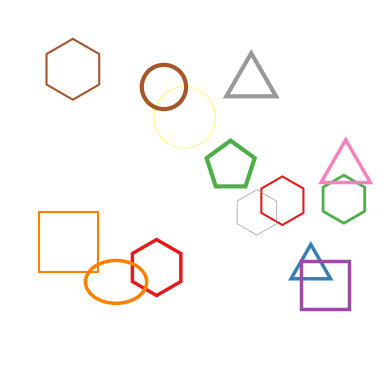[{"shape": "hexagon", "thickness": 1.5, "radius": 0.32, "center": [0.733, 0.479]}, {"shape": "hexagon", "thickness": 2.5, "radius": 0.36, "center": [0.407, 0.305]}, {"shape": "triangle", "thickness": 2.5, "radius": 0.3, "center": [0.807, 0.306]}, {"shape": "pentagon", "thickness": 3, "radius": 0.33, "center": [0.599, 0.569]}, {"shape": "hexagon", "thickness": 2, "radius": 0.31, "center": [0.893, 0.483]}, {"shape": "square", "thickness": 2.5, "radius": 0.31, "center": [0.845, 0.26]}, {"shape": "oval", "thickness": 2.5, "radius": 0.4, "center": [0.301, 0.268]}, {"shape": "square", "thickness": 1.5, "radius": 0.39, "center": [0.178, 0.372]}, {"shape": "circle", "thickness": 0.5, "radius": 0.4, "center": [0.48, 0.695]}, {"shape": "hexagon", "thickness": 1.5, "radius": 0.4, "center": [0.189, 0.82]}, {"shape": "circle", "thickness": 3, "radius": 0.29, "center": [0.426, 0.774]}, {"shape": "triangle", "thickness": 2.5, "radius": 0.37, "center": [0.898, 0.563]}, {"shape": "hexagon", "thickness": 0.5, "radius": 0.29, "center": [0.667, 0.448]}, {"shape": "triangle", "thickness": 3, "radius": 0.37, "center": [0.653, 0.787]}]